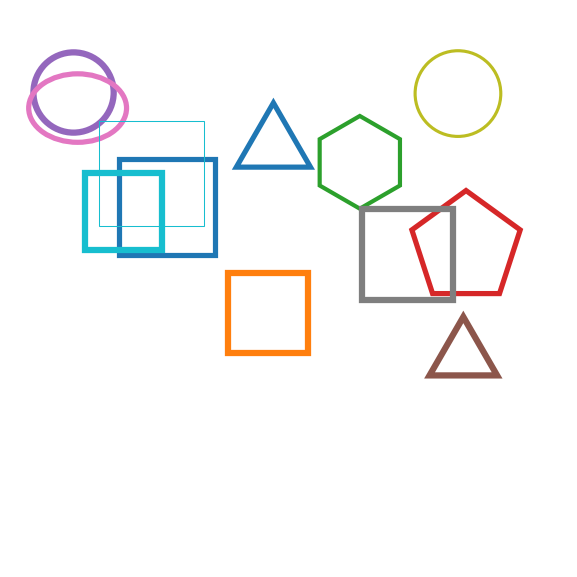[{"shape": "square", "thickness": 2.5, "radius": 0.42, "center": [0.289, 0.641]}, {"shape": "triangle", "thickness": 2.5, "radius": 0.37, "center": [0.473, 0.747]}, {"shape": "square", "thickness": 3, "radius": 0.35, "center": [0.463, 0.457]}, {"shape": "hexagon", "thickness": 2, "radius": 0.4, "center": [0.623, 0.718]}, {"shape": "pentagon", "thickness": 2.5, "radius": 0.49, "center": [0.807, 0.571]}, {"shape": "circle", "thickness": 3, "radius": 0.35, "center": [0.127, 0.839]}, {"shape": "triangle", "thickness": 3, "radius": 0.34, "center": [0.802, 0.383]}, {"shape": "oval", "thickness": 2.5, "radius": 0.42, "center": [0.134, 0.812]}, {"shape": "square", "thickness": 3, "radius": 0.39, "center": [0.705, 0.559]}, {"shape": "circle", "thickness": 1.5, "radius": 0.37, "center": [0.793, 0.837]}, {"shape": "square", "thickness": 3, "radius": 0.33, "center": [0.214, 0.632]}, {"shape": "square", "thickness": 0.5, "radius": 0.46, "center": [0.262, 0.698]}]